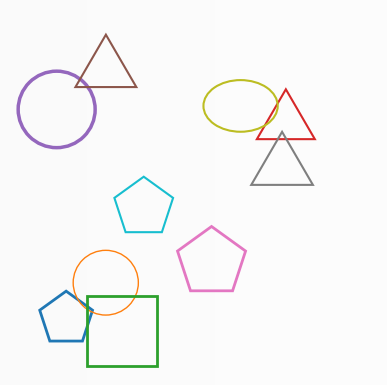[{"shape": "pentagon", "thickness": 2, "radius": 0.36, "center": [0.171, 0.172]}, {"shape": "circle", "thickness": 1, "radius": 0.42, "center": [0.273, 0.266]}, {"shape": "square", "thickness": 2, "radius": 0.45, "center": [0.316, 0.14]}, {"shape": "triangle", "thickness": 1.5, "radius": 0.43, "center": [0.738, 0.682]}, {"shape": "circle", "thickness": 2.5, "radius": 0.5, "center": [0.146, 0.716]}, {"shape": "triangle", "thickness": 1.5, "radius": 0.45, "center": [0.273, 0.819]}, {"shape": "pentagon", "thickness": 2, "radius": 0.46, "center": [0.546, 0.319]}, {"shape": "triangle", "thickness": 1.5, "radius": 0.46, "center": [0.728, 0.566]}, {"shape": "oval", "thickness": 1.5, "radius": 0.48, "center": [0.621, 0.725]}, {"shape": "pentagon", "thickness": 1.5, "radius": 0.4, "center": [0.371, 0.461]}]